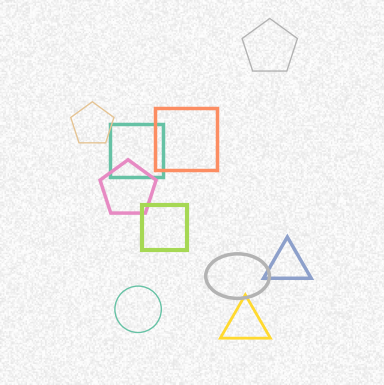[{"shape": "circle", "thickness": 1, "radius": 0.3, "center": [0.359, 0.197]}, {"shape": "square", "thickness": 2.5, "radius": 0.34, "center": [0.356, 0.609]}, {"shape": "square", "thickness": 2.5, "radius": 0.4, "center": [0.482, 0.639]}, {"shape": "triangle", "thickness": 2.5, "radius": 0.36, "center": [0.746, 0.313]}, {"shape": "pentagon", "thickness": 2.5, "radius": 0.38, "center": [0.333, 0.508]}, {"shape": "square", "thickness": 3, "radius": 0.29, "center": [0.427, 0.409]}, {"shape": "triangle", "thickness": 2, "radius": 0.38, "center": [0.637, 0.159]}, {"shape": "pentagon", "thickness": 1, "radius": 0.29, "center": [0.24, 0.677]}, {"shape": "oval", "thickness": 2.5, "radius": 0.41, "center": [0.617, 0.283]}, {"shape": "pentagon", "thickness": 1, "radius": 0.38, "center": [0.701, 0.877]}]